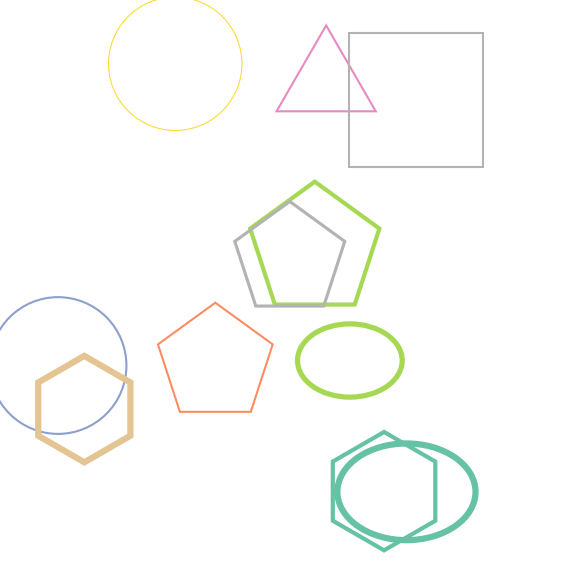[{"shape": "oval", "thickness": 3, "radius": 0.6, "center": [0.704, 0.148]}, {"shape": "hexagon", "thickness": 2, "radius": 0.51, "center": [0.665, 0.149]}, {"shape": "pentagon", "thickness": 1, "radius": 0.52, "center": [0.373, 0.371]}, {"shape": "circle", "thickness": 1, "radius": 0.59, "center": [0.1, 0.366]}, {"shape": "triangle", "thickness": 1, "radius": 0.5, "center": [0.565, 0.856]}, {"shape": "oval", "thickness": 2.5, "radius": 0.45, "center": [0.606, 0.375]}, {"shape": "pentagon", "thickness": 2, "radius": 0.59, "center": [0.545, 0.567]}, {"shape": "circle", "thickness": 0.5, "radius": 0.58, "center": [0.303, 0.889]}, {"shape": "hexagon", "thickness": 3, "radius": 0.46, "center": [0.146, 0.291]}, {"shape": "square", "thickness": 1, "radius": 0.58, "center": [0.72, 0.825]}, {"shape": "pentagon", "thickness": 1.5, "radius": 0.5, "center": [0.502, 0.55]}]